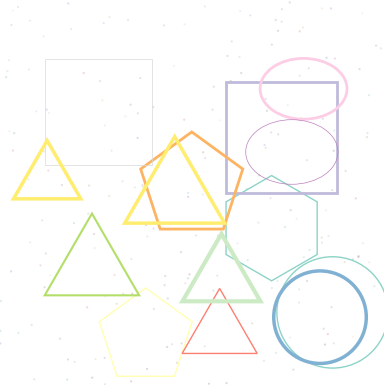[{"shape": "hexagon", "thickness": 1, "radius": 0.68, "center": [0.705, 0.407]}, {"shape": "circle", "thickness": 1, "radius": 0.72, "center": [0.864, 0.189]}, {"shape": "pentagon", "thickness": 1, "radius": 0.63, "center": [0.378, 0.125]}, {"shape": "square", "thickness": 2, "radius": 0.72, "center": [0.731, 0.642]}, {"shape": "triangle", "thickness": 1, "radius": 0.56, "center": [0.571, 0.138]}, {"shape": "circle", "thickness": 2.5, "radius": 0.6, "center": [0.831, 0.176]}, {"shape": "pentagon", "thickness": 2, "radius": 0.7, "center": [0.498, 0.518]}, {"shape": "triangle", "thickness": 1.5, "radius": 0.71, "center": [0.239, 0.304]}, {"shape": "oval", "thickness": 2, "radius": 0.56, "center": [0.788, 0.769]}, {"shape": "square", "thickness": 0.5, "radius": 0.69, "center": [0.255, 0.709]}, {"shape": "oval", "thickness": 0.5, "radius": 0.6, "center": [0.758, 0.605]}, {"shape": "triangle", "thickness": 3, "radius": 0.58, "center": [0.575, 0.276]}, {"shape": "triangle", "thickness": 2.5, "radius": 0.75, "center": [0.454, 0.495]}, {"shape": "triangle", "thickness": 2.5, "radius": 0.5, "center": [0.122, 0.534]}]